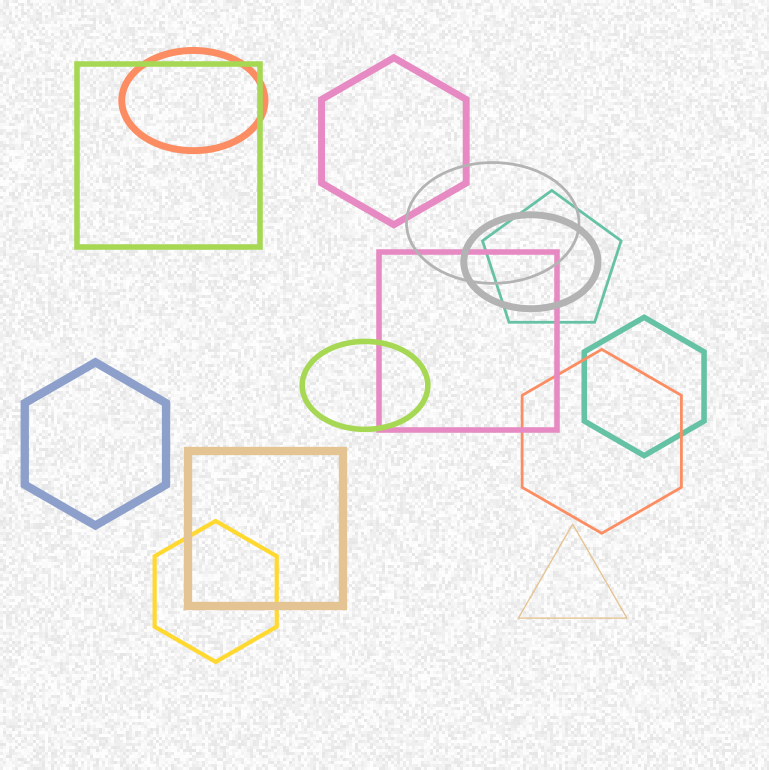[{"shape": "hexagon", "thickness": 2, "radius": 0.45, "center": [0.837, 0.498]}, {"shape": "pentagon", "thickness": 1, "radius": 0.47, "center": [0.717, 0.658]}, {"shape": "hexagon", "thickness": 1, "radius": 0.6, "center": [0.782, 0.427]}, {"shape": "oval", "thickness": 2.5, "radius": 0.46, "center": [0.251, 0.869]}, {"shape": "hexagon", "thickness": 3, "radius": 0.53, "center": [0.124, 0.424]}, {"shape": "square", "thickness": 2, "radius": 0.58, "center": [0.608, 0.557]}, {"shape": "hexagon", "thickness": 2.5, "radius": 0.54, "center": [0.512, 0.817]}, {"shape": "square", "thickness": 2, "radius": 0.6, "center": [0.219, 0.798]}, {"shape": "oval", "thickness": 2, "radius": 0.41, "center": [0.474, 0.499]}, {"shape": "hexagon", "thickness": 1.5, "radius": 0.46, "center": [0.28, 0.232]}, {"shape": "triangle", "thickness": 0.5, "radius": 0.41, "center": [0.744, 0.238]}, {"shape": "square", "thickness": 3, "radius": 0.5, "center": [0.345, 0.314]}, {"shape": "oval", "thickness": 1, "radius": 0.56, "center": [0.64, 0.71]}, {"shape": "oval", "thickness": 2.5, "radius": 0.44, "center": [0.689, 0.66]}]